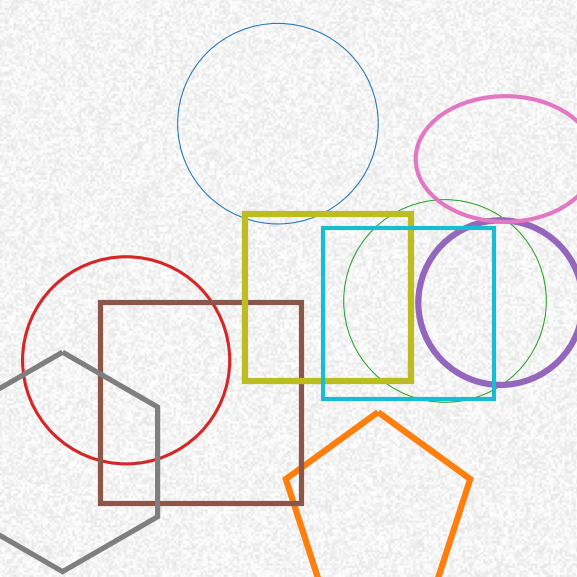[{"shape": "circle", "thickness": 0.5, "radius": 0.87, "center": [0.481, 0.785]}, {"shape": "pentagon", "thickness": 3, "radius": 0.84, "center": [0.655, 0.118]}, {"shape": "circle", "thickness": 0.5, "radius": 0.88, "center": [0.771, 0.478]}, {"shape": "circle", "thickness": 1.5, "radius": 0.9, "center": [0.218, 0.375]}, {"shape": "circle", "thickness": 3, "radius": 0.71, "center": [0.867, 0.475]}, {"shape": "square", "thickness": 2.5, "radius": 0.87, "center": [0.348, 0.302]}, {"shape": "oval", "thickness": 2, "radius": 0.78, "center": [0.875, 0.724]}, {"shape": "hexagon", "thickness": 2.5, "radius": 0.95, "center": [0.108, 0.199]}, {"shape": "square", "thickness": 3, "radius": 0.72, "center": [0.568, 0.485]}, {"shape": "square", "thickness": 2, "radius": 0.74, "center": [0.708, 0.456]}]